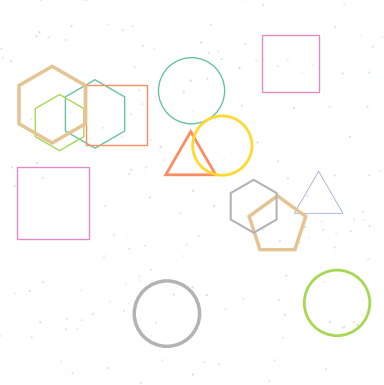[{"shape": "hexagon", "thickness": 1, "radius": 0.44, "center": [0.247, 0.704]}, {"shape": "circle", "thickness": 1, "radius": 0.43, "center": [0.498, 0.764]}, {"shape": "triangle", "thickness": 2, "radius": 0.37, "center": [0.495, 0.583]}, {"shape": "square", "thickness": 1, "radius": 0.39, "center": [0.303, 0.701]}, {"shape": "triangle", "thickness": 0.5, "radius": 0.36, "center": [0.828, 0.482]}, {"shape": "square", "thickness": 1, "radius": 0.37, "center": [0.755, 0.835]}, {"shape": "square", "thickness": 1, "radius": 0.47, "center": [0.138, 0.472]}, {"shape": "hexagon", "thickness": 1, "radius": 0.36, "center": [0.155, 0.682]}, {"shape": "circle", "thickness": 2, "radius": 0.43, "center": [0.875, 0.213]}, {"shape": "circle", "thickness": 2, "radius": 0.39, "center": [0.577, 0.622]}, {"shape": "hexagon", "thickness": 2.5, "radius": 0.5, "center": [0.136, 0.728]}, {"shape": "pentagon", "thickness": 2.5, "radius": 0.39, "center": [0.721, 0.414]}, {"shape": "circle", "thickness": 2.5, "radius": 0.42, "center": [0.434, 0.185]}, {"shape": "hexagon", "thickness": 1.5, "radius": 0.34, "center": [0.659, 0.464]}]